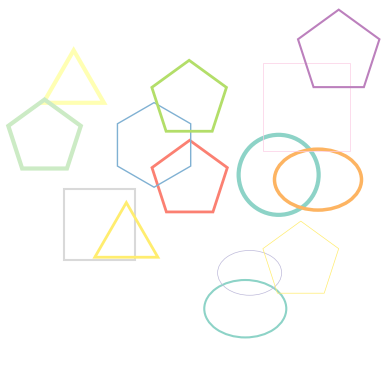[{"shape": "circle", "thickness": 3, "radius": 0.52, "center": [0.724, 0.546]}, {"shape": "oval", "thickness": 1.5, "radius": 0.53, "center": [0.637, 0.198]}, {"shape": "triangle", "thickness": 3, "radius": 0.45, "center": [0.191, 0.778]}, {"shape": "oval", "thickness": 0.5, "radius": 0.42, "center": [0.648, 0.291]}, {"shape": "pentagon", "thickness": 2, "radius": 0.51, "center": [0.493, 0.533]}, {"shape": "hexagon", "thickness": 1, "radius": 0.55, "center": [0.4, 0.624]}, {"shape": "oval", "thickness": 2.5, "radius": 0.57, "center": [0.826, 0.533]}, {"shape": "pentagon", "thickness": 2, "radius": 0.51, "center": [0.491, 0.741]}, {"shape": "square", "thickness": 0.5, "radius": 0.57, "center": [0.796, 0.721]}, {"shape": "square", "thickness": 1.5, "radius": 0.46, "center": [0.259, 0.417]}, {"shape": "pentagon", "thickness": 1.5, "radius": 0.56, "center": [0.88, 0.864]}, {"shape": "pentagon", "thickness": 3, "radius": 0.49, "center": [0.116, 0.642]}, {"shape": "triangle", "thickness": 2, "radius": 0.47, "center": [0.328, 0.379]}, {"shape": "pentagon", "thickness": 0.5, "radius": 0.52, "center": [0.781, 0.322]}]